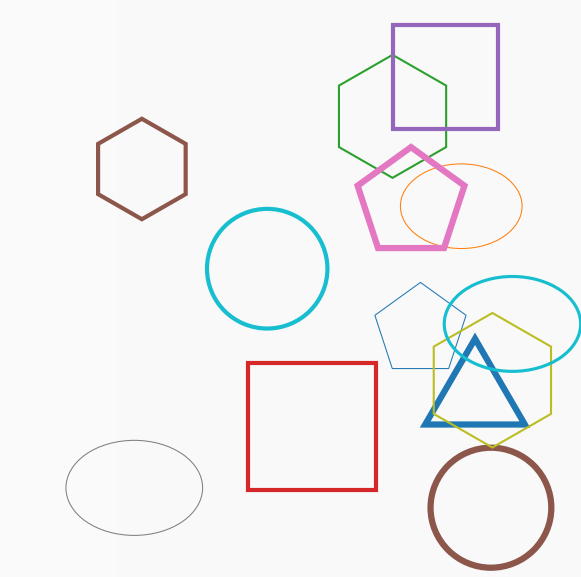[{"shape": "pentagon", "thickness": 0.5, "radius": 0.41, "center": [0.723, 0.428]}, {"shape": "triangle", "thickness": 3, "radius": 0.49, "center": [0.817, 0.314]}, {"shape": "oval", "thickness": 0.5, "radius": 0.52, "center": [0.794, 0.642]}, {"shape": "hexagon", "thickness": 1, "radius": 0.53, "center": [0.675, 0.798]}, {"shape": "square", "thickness": 2, "radius": 0.55, "center": [0.537, 0.261]}, {"shape": "square", "thickness": 2, "radius": 0.45, "center": [0.767, 0.866]}, {"shape": "hexagon", "thickness": 2, "radius": 0.43, "center": [0.244, 0.706]}, {"shape": "circle", "thickness": 3, "radius": 0.52, "center": [0.845, 0.12]}, {"shape": "pentagon", "thickness": 3, "radius": 0.48, "center": [0.707, 0.648]}, {"shape": "oval", "thickness": 0.5, "radius": 0.59, "center": [0.231, 0.154]}, {"shape": "hexagon", "thickness": 1, "radius": 0.58, "center": [0.847, 0.341]}, {"shape": "circle", "thickness": 2, "radius": 0.52, "center": [0.46, 0.534]}, {"shape": "oval", "thickness": 1.5, "radius": 0.59, "center": [0.882, 0.438]}]